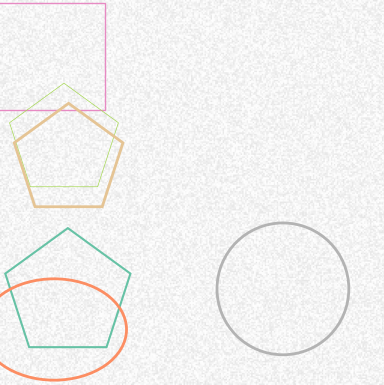[{"shape": "pentagon", "thickness": 1.5, "radius": 0.85, "center": [0.176, 0.237]}, {"shape": "oval", "thickness": 2, "radius": 0.94, "center": [0.141, 0.144]}, {"shape": "square", "thickness": 1, "radius": 0.69, "center": [0.134, 0.854]}, {"shape": "pentagon", "thickness": 0.5, "radius": 0.74, "center": [0.166, 0.635]}, {"shape": "pentagon", "thickness": 2, "radius": 0.74, "center": [0.178, 0.583]}, {"shape": "circle", "thickness": 2, "radius": 0.86, "center": [0.735, 0.25]}]